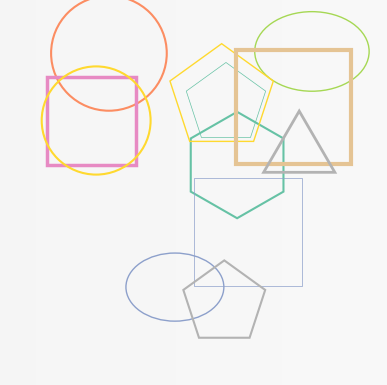[{"shape": "hexagon", "thickness": 1.5, "radius": 0.69, "center": [0.612, 0.571]}, {"shape": "pentagon", "thickness": 0.5, "radius": 0.54, "center": [0.583, 0.73]}, {"shape": "circle", "thickness": 1.5, "radius": 0.75, "center": [0.281, 0.862]}, {"shape": "square", "thickness": 0.5, "radius": 0.7, "center": [0.64, 0.398]}, {"shape": "oval", "thickness": 1, "radius": 0.63, "center": [0.451, 0.254]}, {"shape": "square", "thickness": 2.5, "radius": 0.57, "center": [0.237, 0.686]}, {"shape": "oval", "thickness": 1, "radius": 0.74, "center": [0.805, 0.866]}, {"shape": "pentagon", "thickness": 1, "radius": 0.7, "center": [0.572, 0.746]}, {"shape": "circle", "thickness": 1.5, "radius": 0.7, "center": [0.248, 0.687]}, {"shape": "square", "thickness": 3, "radius": 0.74, "center": [0.757, 0.723]}, {"shape": "triangle", "thickness": 2, "radius": 0.53, "center": [0.772, 0.605]}, {"shape": "pentagon", "thickness": 1.5, "radius": 0.56, "center": [0.579, 0.213]}]